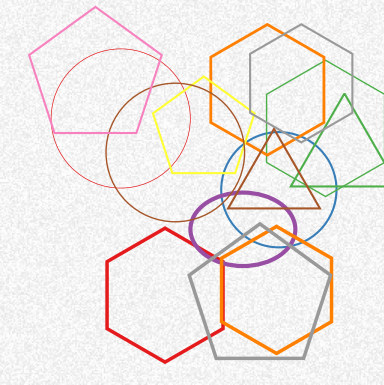[{"shape": "circle", "thickness": 0.5, "radius": 0.9, "center": [0.314, 0.692]}, {"shape": "hexagon", "thickness": 2.5, "radius": 0.87, "center": [0.429, 0.233]}, {"shape": "circle", "thickness": 1.5, "radius": 0.75, "center": [0.724, 0.507]}, {"shape": "hexagon", "thickness": 1, "radius": 0.88, "center": [0.846, 0.667]}, {"shape": "triangle", "thickness": 1.5, "radius": 0.8, "center": [0.895, 0.596]}, {"shape": "oval", "thickness": 3, "radius": 0.68, "center": [0.631, 0.404]}, {"shape": "hexagon", "thickness": 2, "radius": 0.85, "center": [0.694, 0.767]}, {"shape": "hexagon", "thickness": 2.5, "radius": 0.82, "center": [0.718, 0.247]}, {"shape": "pentagon", "thickness": 1.5, "radius": 0.69, "center": [0.529, 0.663]}, {"shape": "circle", "thickness": 1, "radius": 0.9, "center": [0.455, 0.604]}, {"shape": "triangle", "thickness": 1.5, "radius": 0.69, "center": [0.712, 0.527]}, {"shape": "pentagon", "thickness": 1.5, "radius": 0.91, "center": [0.248, 0.801]}, {"shape": "hexagon", "thickness": 1.5, "radius": 0.77, "center": [0.782, 0.784]}, {"shape": "pentagon", "thickness": 2.5, "radius": 0.97, "center": [0.675, 0.225]}]